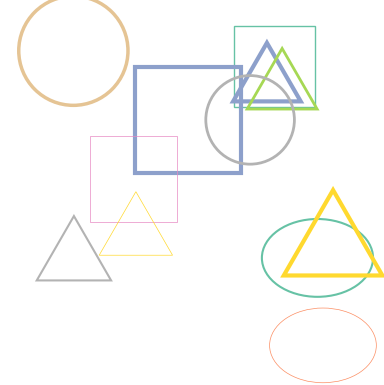[{"shape": "oval", "thickness": 1.5, "radius": 0.72, "center": [0.825, 0.33]}, {"shape": "square", "thickness": 1, "radius": 0.53, "center": [0.713, 0.827]}, {"shape": "oval", "thickness": 0.5, "radius": 0.69, "center": [0.839, 0.103]}, {"shape": "triangle", "thickness": 3, "radius": 0.51, "center": [0.693, 0.787]}, {"shape": "square", "thickness": 3, "radius": 0.69, "center": [0.489, 0.688]}, {"shape": "square", "thickness": 0.5, "radius": 0.56, "center": [0.346, 0.535]}, {"shape": "triangle", "thickness": 2, "radius": 0.52, "center": [0.733, 0.769]}, {"shape": "triangle", "thickness": 0.5, "radius": 0.55, "center": [0.353, 0.392]}, {"shape": "triangle", "thickness": 3, "radius": 0.74, "center": [0.865, 0.358]}, {"shape": "circle", "thickness": 2.5, "radius": 0.71, "center": [0.191, 0.868]}, {"shape": "circle", "thickness": 2, "radius": 0.58, "center": [0.65, 0.689]}, {"shape": "triangle", "thickness": 1.5, "radius": 0.56, "center": [0.192, 0.327]}]